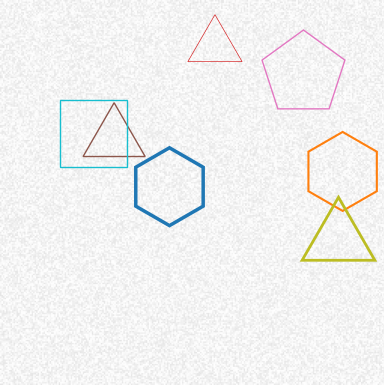[{"shape": "hexagon", "thickness": 2.5, "radius": 0.51, "center": [0.44, 0.515]}, {"shape": "hexagon", "thickness": 1.5, "radius": 0.51, "center": [0.89, 0.555]}, {"shape": "triangle", "thickness": 0.5, "radius": 0.41, "center": [0.558, 0.881]}, {"shape": "triangle", "thickness": 1, "radius": 0.47, "center": [0.296, 0.64]}, {"shape": "pentagon", "thickness": 1, "radius": 0.57, "center": [0.788, 0.809]}, {"shape": "triangle", "thickness": 2, "radius": 0.55, "center": [0.879, 0.378]}, {"shape": "square", "thickness": 1, "radius": 0.43, "center": [0.243, 0.652]}]